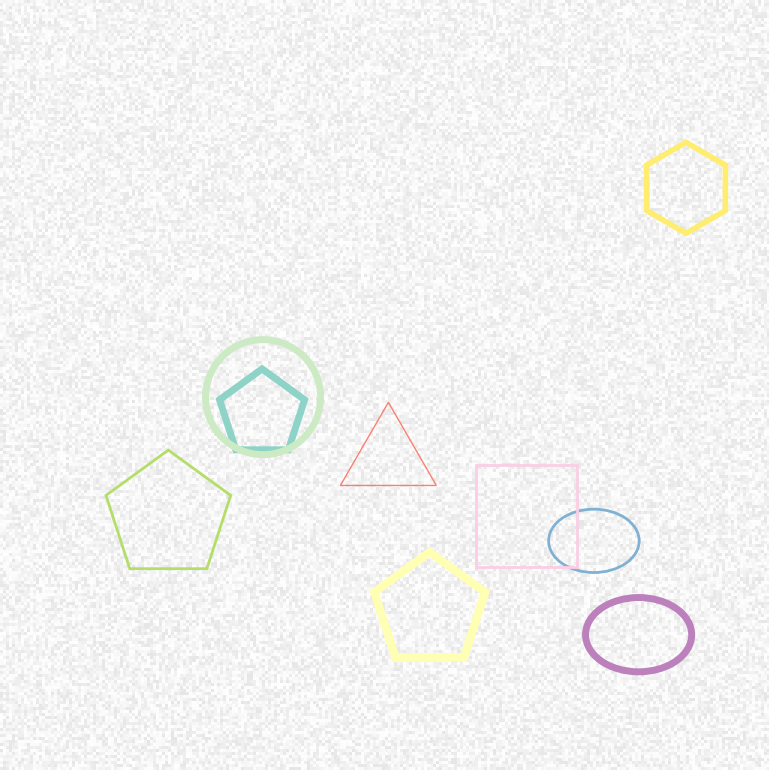[{"shape": "pentagon", "thickness": 2.5, "radius": 0.29, "center": [0.34, 0.463]}, {"shape": "pentagon", "thickness": 3, "radius": 0.38, "center": [0.558, 0.207]}, {"shape": "triangle", "thickness": 0.5, "radius": 0.36, "center": [0.504, 0.406]}, {"shape": "oval", "thickness": 1, "radius": 0.29, "center": [0.771, 0.298]}, {"shape": "pentagon", "thickness": 1, "radius": 0.43, "center": [0.219, 0.33]}, {"shape": "square", "thickness": 1, "radius": 0.33, "center": [0.684, 0.33]}, {"shape": "oval", "thickness": 2.5, "radius": 0.34, "center": [0.829, 0.176]}, {"shape": "circle", "thickness": 2.5, "radius": 0.37, "center": [0.342, 0.484]}, {"shape": "hexagon", "thickness": 2, "radius": 0.3, "center": [0.891, 0.756]}]